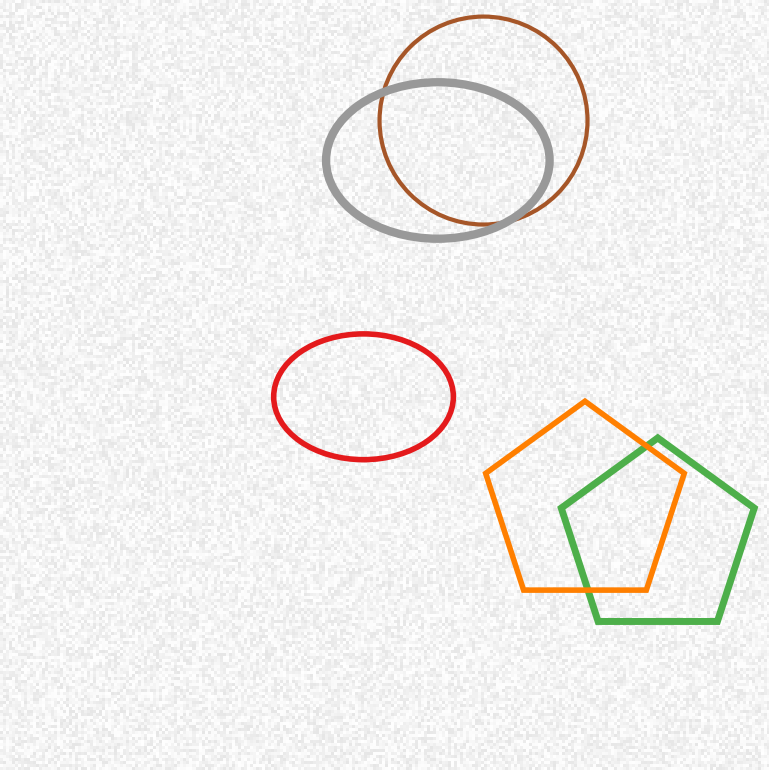[{"shape": "oval", "thickness": 2, "radius": 0.58, "center": [0.472, 0.485]}, {"shape": "pentagon", "thickness": 2.5, "radius": 0.66, "center": [0.854, 0.299]}, {"shape": "pentagon", "thickness": 2, "radius": 0.68, "center": [0.76, 0.343]}, {"shape": "circle", "thickness": 1.5, "radius": 0.68, "center": [0.628, 0.843]}, {"shape": "oval", "thickness": 3, "radius": 0.73, "center": [0.569, 0.792]}]